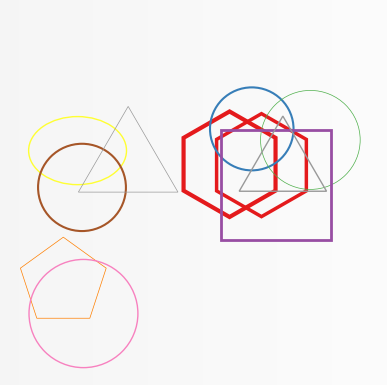[{"shape": "hexagon", "thickness": 3, "radius": 0.69, "center": [0.592, 0.573]}, {"shape": "hexagon", "thickness": 2.5, "radius": 0.67, "center": [0.675, 0.571]}, {"shape": "circle", "thickness": 1.5, "radius": 0.54, "center": [0.65, 0.665]}, {"shape": "circle", "thickness": 0.5, "radius": 0.64, "center": [0.801, 0.637]}, {"shape": "square", "thickness": 2, "radius": 0.71, "center": [0.713, 0.52]}, {"shape": "pentagon", "thickness": 0.5, "radius": 0.58, "center": [0.163, 0.268]}, {"shape": "oval", "thickness": 1, "radius": 0.63, "center": [0.2, 0.609]}, {"shape": "circle", "thickness": 1.5, "radius": 0.57, "center": [0.212, 0.513]}, {"shape": "circle", "thickness": 1, "radius": 0.7, "center": [0.215, 0.186]}, {"shape": "triangle", "thickness": 0.5, "radius": 0.74, "center": [0.331, 0.575]}, {"shape": "triangle", "thickness": 1, "radius": 0.65, "center": [0.73, 0.568]}]